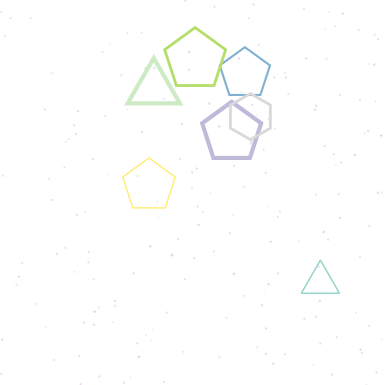[{"shape": "triangle", "thickness": 1, "radius": 0.29, "center": [0.832, 0.267]}, {"shape": "pentagon", "thickness": 3, "radius": 0.4, "center": [0.602, 0.655]}, {"shape": "pentagon", "thickness": 1.5, "radius": 0.34, "center": [0.636, 0.809]}, {"shape": "pentagon", "thickness": 2, "radius": 0.42, "center": [0.507, 0.845]}, {"shape": "hexagon", "thickness": 2, "radius": 0.3, "center": [0.65, 0.697]}, {"shape": "triangle", "thickness": 3, "radius": 0.39, "center": [0.399, 0.771]}, {"shape": "pentagon", "thickness": 1, "radius": 0.36, "center": [0.387, 0.518]}]